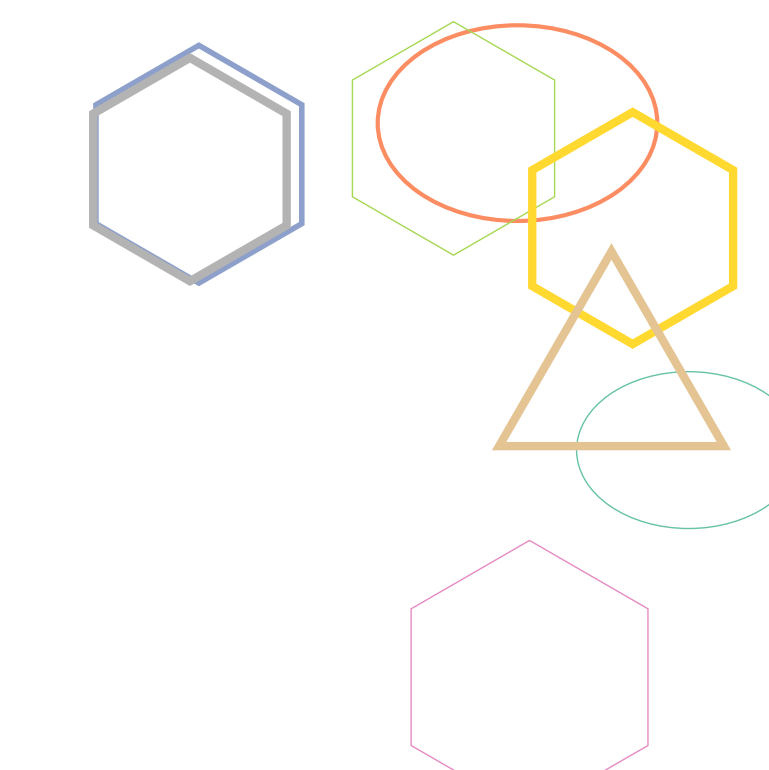[{"shape": "oval", "thickness": 0.5, "radius": 0.73, "center": [0.894, 0.415]}, {"shape": "oval", "thickness": 1.5, "radius": 0.91, "center": [0.672, 0.84]}, {"shape": "hexagon", "thickness": 2, "radius": 0.77, "center": [0.258, 0.787]}, {"shape": "hexagon", "thickness": 0.5, "radius": 0.89, "center": [0.688, 0.121]}, {"shape": "hexagon", "thickness": 0.5, "radius": 0.76, "center": [0.589, 0.82]}, {"shape": "hexagon", "thickness": 3, "radius": 0.75, "center": [0.822, 0.704]}, {"shape": "triangle", "thickness": 3, "radius": 0.84, "center": [0.794, 0.505]}, {"shape": "hexagon", "thickness": 3, "radius": 0.73, "center": [0.247, 0.78]}]